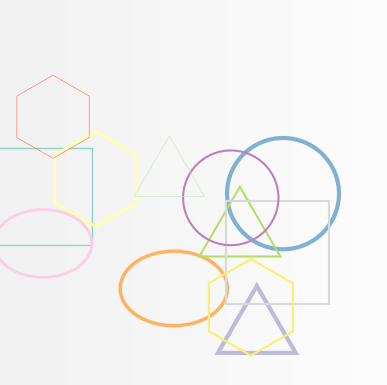[{"shape": "square", "thickness": 1, "radius": 0.63, "center": [0.112, 0.489]}, {"shape": "hexagon", "thickness": 2, "radius": 0.61, "center": [0.247, 0.535]}, {"shape": "triangle", "thickness": 3, "radius": 0.58, "center": [0.663, 0.141]}, {"shape": "hexagon", "thickness": 0.5, "radius": 0.54, "center": [0.137, 0.697]}, {"shape": "circle", "thickness": 3, "radius": 0.72, "center": [0.73, 0.497]}, {"shape": "oval", "thickness": 2.5, "radius": 0.69, "center": [0.449, 0.251]}, {"shape": "triangle", "thickness": 1.5, "radius": 0.6, "center": [0.619, 0.394]}, {"shape": "oval", "thickness": 2, "radius": 0.63, "center": [0.111, 0.368]}, {"shape": "square", "thickness": 1.5, "radius": 0.66, "center": [0.715, 0.344]}, {"shape": "circle", "thickness": 1.5, "radius": 0.62, "center": [0.596, 0.486]}, {"shape": "triangle", "thickness": 0.5, "radius": 0.52, "center": [0.437, 0.542]}, {"shape": "hexagon", "thickness": 1.5, "radius": 0.63, "center": [0.648, 0.202]}]